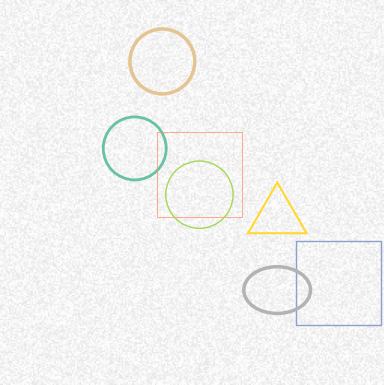[{"shape": "circle", "thickness": 2, "radius": 0.41, "center": [0.35, 0.615]}, {"shape": "square", "thickness": 0.5, "radius": 0.56, "center": [0.518, 0.546]}, {"shape": "square", "thickness": 1, "radius": 0.55, "center": [0.879, 0.266]}, {"shape": "circle", "thickness": 1, "radius": 0.44, "center": [0.518, 0.494]}, {"shape": "triangle", "thickness": 1.5, "radius": 0.44, "center": [0.72, 0.438]}, {"shape": "circle", "thickness": 2.5, "radius": 0.42, "center": [0.422, 0.84]}, {"shape": "oval", "thickness": 2.5, "radius": 0.43, "center": [0.72, 0.247]}]